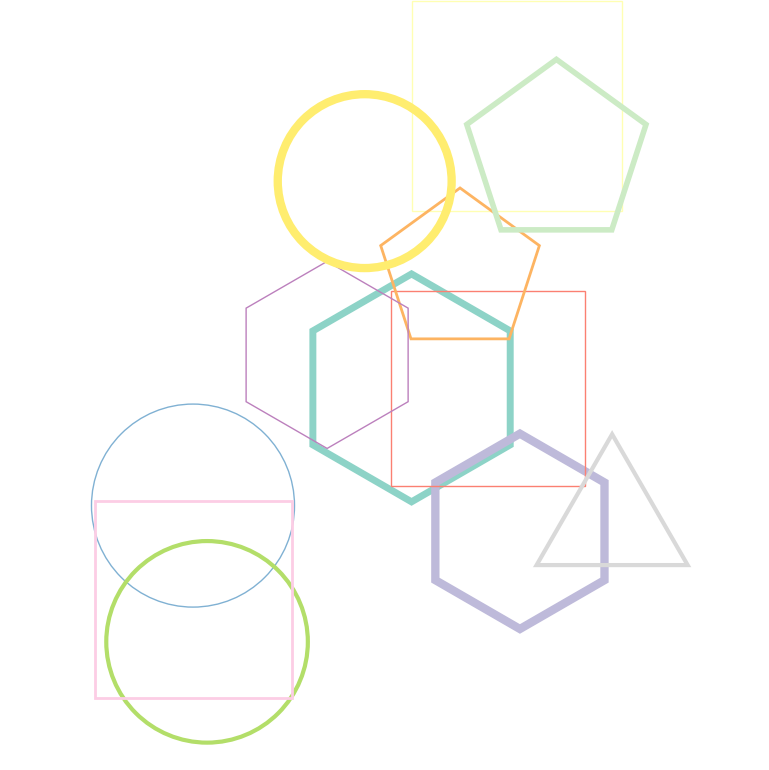[{"shape": "hexagon", "thickness": 2.5, "radius": 0.74, "center": [0.534, 0.496]}, {"shape": "square", "thickness": 0.5, "radius": 0.68, "center": [0.671, 0.862]}, {"shape": "hexagon", "thickness": 3, "radius": 0.63, "center": [0.675, 0.31]}, {"shape": "square", "thickness": 0.5, "radius": 0.63, "center": [0.634, 0.496]}, {"shape": "circle", "thickness": 0.5, "radius": 0.66, "center": [0.251, 0.343]}, {"shape": "pentagon", "thickness": 1, "radius": 0.54, "center": [0.597, 0.648]}, {"shape": "circle", "thickness": 1.5, "radius": 0.65, "center": [0.269, 0.166]}, {"shape": "square", "thickness": 1, "radius": 0.64, "center": [0.251, 0.221]}, {"shape": "triangle", "thickness": 1.5, "radius": 0.57, "center": [0.795, 0.323]}, {"shape": "hexagon", "thickness": 0.5, "radius": 0.61, "center": [0.425, 0.539]}, {"shape": "pentagon", "thickness": 2, "radius": 0.61, "center": [0.723, 0.8]}, {"shape": "circle", "thickness": 3, "radius": 0.56, "center": [0.474, 0.765]}]